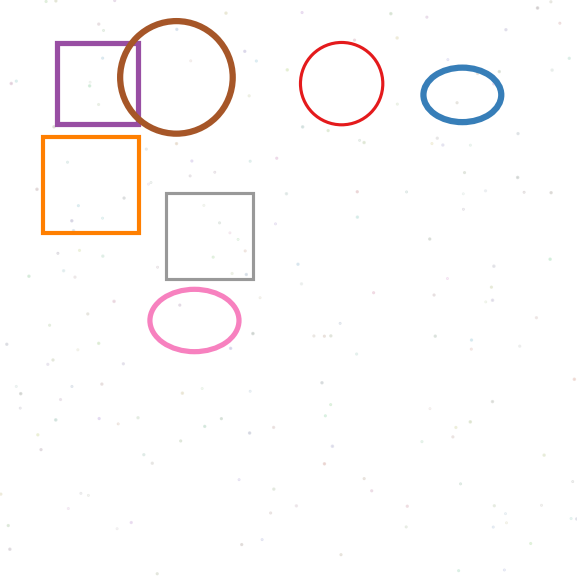[{"shape": "circle", "thickness": 1.5, "radius": 0.36, "center": [0.592, 0.854]}, {"shape": "oval", "thickness": 3, "radius": 0.34, "center": [0.801, 0.835]}, {"shape": "square", "thickness": 2.5, "radius": 0.35, "center": [0.169, 0.854]}, {"shape": "square", "thickness": 2, "radius": 0.41, "center": [0.158, 0.679]}, {"shape": "circle", "thickness": 3, "radius": 0.49, "center": [0.306, 0.865]}, {"shape": "oval", "thickness": 2.5, "radius": 0.39, "center": [0.337, 0.444]}, {"shape": "square", "thickness": 1.5, "radius": 0.37, "center": [0.363, 0.591]}]